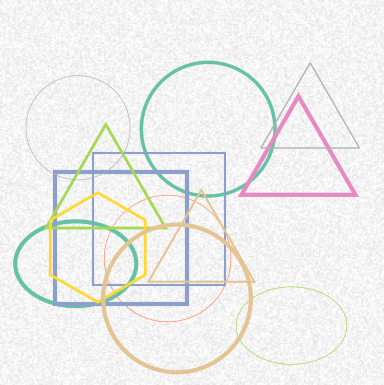[{"shape": "circle", "thickness": 2.5, "radius": 0.87, "center": [0.541, 0.665]}, {"shape": "oval", "thickness": 3, "radius": 0.79, "center": [0.197, 0.315]}, {"shape": "circle", "thickness": 0.5, "radius": 0.82, "center": [0.435, 0.329]}, {"shape": "square", "thickness": 1.5, "radius": 0.85, "center": [0.413, 0.432]}, {"shape": "square", "thickness": 3, "radius": 0.85, "center": [0.314, 0.382]}, {"shape": "triangle", "thickness": 3, "radius": 0.85, "center": [0.775, 0.579]}, {"shape": "oval", "thickness": 0.5, "radius": 0.72, "center": [0.757, 0.154]}, {"shape": "triangle", "thickness": 2, "radius": 0.9, "center": [0.275, 0.497]}, {"shape": "hexagon", "thickness": 2, "radius": 0.71, "center": [0.254, 0.357]}, {"shape": "triangle", "thickness": 1.5, "radius": 0.79, "center": [0.523, 0.348]}, {"shape": "circle", "thickness": 3, "radius": 0.96, "center": [0.46, 0.225]}, {"shape": "triangle", "thickness": 1, "radius": 0.74, "center": [0.806, 0.689]}, {"shape": "circle", "thickness": 0.5, "radius": 0.68, "center": [0.203, 0.668]}]